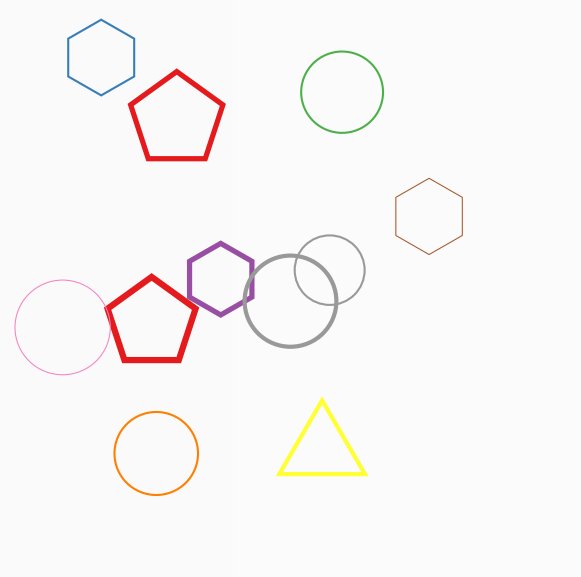[{"shape": "pentagon", "thickness": 3, "radius": 0.4, "center": [0.261, 0.44]}, {"shape": "pentagon", "thickness": 2.5, "radius": 0.42, "center": [0.304, 0.792]}, {"shape": "hexagon", "thickness": 1, "radius": 0.33, "center": [0.174, 0.899]}, {"shape": "circle", "thickness": 1, "radius": 0.35, "center": [0.589, 0.84]}, {"shape": "hexagon", "thickness": 2.5, "radius": 0.31, "center": [0.38, 0.516]}, {"shape": "circle", "thickness": 1, "radius": 0.36, "center": [0.269, 0.214]}, {"shape": "triangle", "thickness": 2, "radius": 0.43, "center": [0.554, 0.221]}, {"shape": "hexagon", "thickness": 0.5, "radius": 0.33, "center": [0.738, 0.624]}, {"shape": "circle", "thickness": 0.5, "radius": 0.41, "center": [0.108, 0.432]}, {"shape": "circle", "thickness": 1, "radius": 0.3, "center": [0.567, 0.531]}, {"shape": "circle", "thickness": 2, "radius": 0.39, "center": [0.5, 0.478]}]